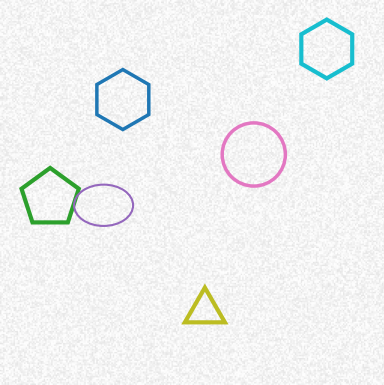[{"shape": "hexagon", "thickness": 2.5, "radius": 0.39, "center": [0.319, 0.741]}, {"shape": "pentagon", "thickness": 3, "radius": 0.39, "center": [0.13, 0.486]}, {"shape": "oval", "thickness": 1.5, "radius": 0.38, "center": [0.269, 0.467]}, {"shape": "circle", "thickness": 2.5, "radius": 0.41, "center": [0.659, 0.599]}, {"shape": "triangle", "thickness": 3, "radius": 0.3, "center": [0.532, 0.193]}, {"shape": "hexagon", "thickness": 3, "radius": 0.38, "center": [0.849, 0.873]}]